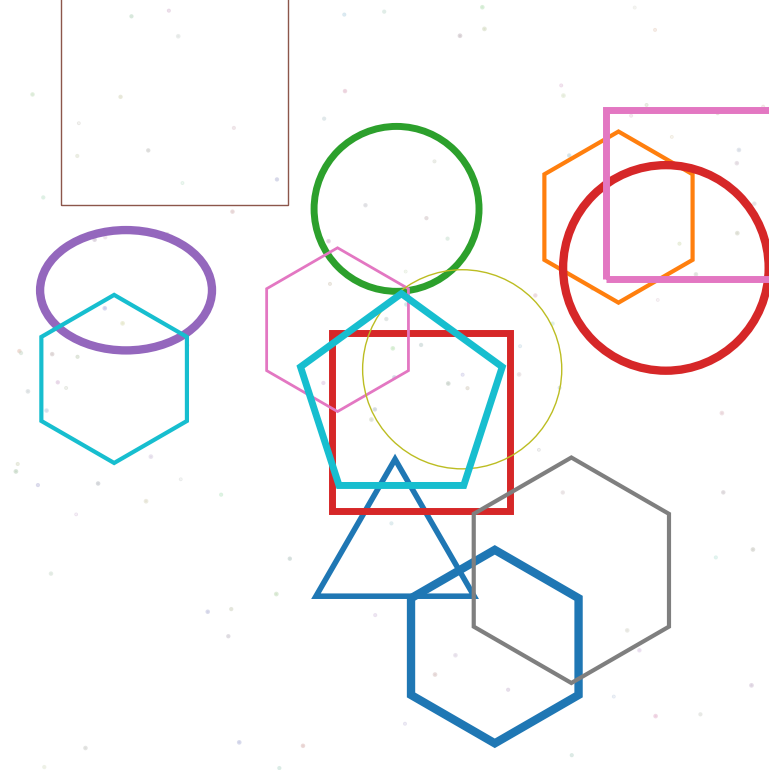[{"shape": "triangle", "thickness": 2, "radius": 0.59, "center": [0.513, 0.285]}, {"shape": "hexagon", "thickness": 3, "radius": 0.63, "center": [0.643, 0.16]}, {"shape": "hexagon", "thickness": 1.5, "radius": 0.56, "center": [0.803, 0.718]}, {"shape": "circle", "thickness": 2.5, "radius": 0.54, "center": [0.515, 0.729]}, {"shape": "square", "thickness": 2.5, "radius": 0.58, "center": [0.546, 0.452]}, {"shape": "circle", "thickness": 3, "radius": 0.67, "center": [0.865, 0.652]}, {"shape": "oval", "thickness": 3, "radius": 0.56, "center": [0.164, 0.623]}, {"shape": "square", "thickness": 0.5, "radius": 0.74, "center": [0.226, 0.881]}, {"shape": "hexagon", "thickness": 1, "radius": 0.53, "center": [0.438, 0.572]}, {"shape": "square", "thickness": 2.5, "radius": 0.55, "center": [0.897, 0.748]}, {"shape": "hexagon", "thickness": 1.5, "radius": 0.73, "center": [0.742, 0.259]}, {"shape": "circle", "thickness": 0.5, "radius": 0.65, "center": [0.6, 0.52]}, {"shape": "pentagon", "thickness": 2.5, "radius": 0.69, "center": [0.521, 0.481]}, {"shape": "hexagon", "thickness": 1.5, "radius": 0.55, "center": [0.148, 0.508]}]